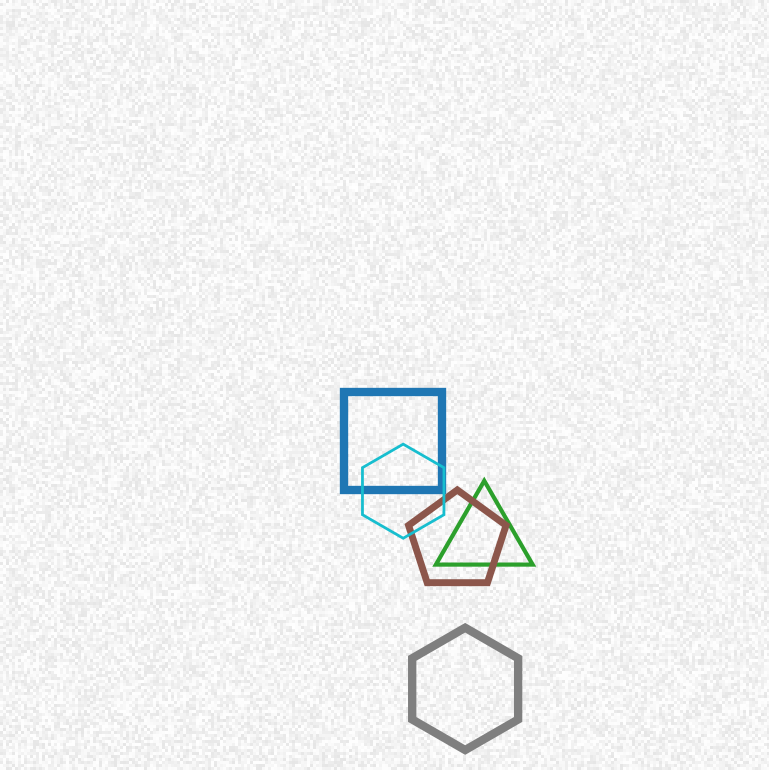[{"shape": "square", "thickness": 3, "radius": 0.32, "center": [0.51, 0.427]}, {"shape": "triangle", "thickness": 1.5, "radius": 0.36, "center": [0.629, 0.303]}, {"shape": "pentagon", "thickness": 2.5, "radius": 0.33, "center": [0.594, 0.297]}, {"shape": "hexagon", "thickness": 3, "radius": 0.4, "center": [0.604, 0.105]}, {"shape": "hexagon", "thickness": 1, "radius": 0.31, "center": [0.524, 0.362]}]